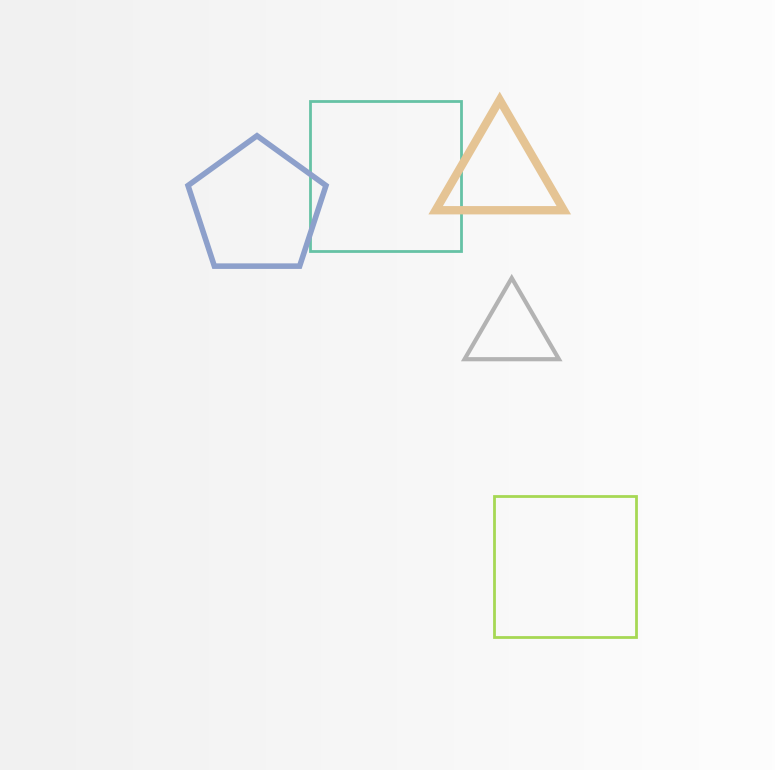[{"shape": "square", "thickness": 1, "radius": 0.49, "center": [0.497, 0.772]}, {"shape": "pentagon", "thickness": 2, "radius": 0.47, "center": [0.332, 0.73]}, {"shape": "square", "thickness": 1, "radius": 0.46, "center": [0.729, 0.264]}, {"shape": "triangle", "thickness": 3, "radius": 0.48, "center": [0.645, 0.775]}, {"shape": "triangle", "thickness": 1.5, "radius": 0.35, "center": [0.66, 0.569]}]